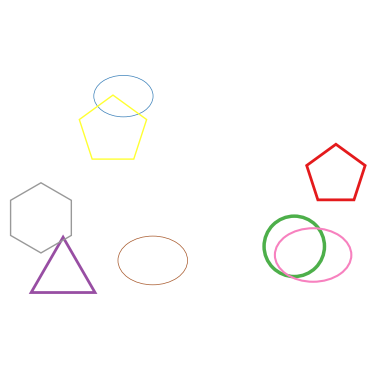[{"shape": "pentagon", "thickness": 2, "radius": 0.4, "center": [0.873, 0.545]}, {"shape": "oval", "thickness": 0.5, "radius": 0.38, "center": [0.321, 0.75]}, {"shape": "circle", "thickness": 2.5, "radius": 0.39, "center": [0.764, 0.36]}, {"shape": "triangle", "thickness": 2, "radius": 0.48, "center": [0.164, 0.288]}, {"shape": "pentagon", "thickness": 1, "radius": 0.46, "center": [0.293, 0.661]}, {"shape": "oval", "thickness": 0.5, "radius": 0.45, "center": [0.397, 0.324]}, {"shape": "oval", "thickness": 1.5, "radius": 0.5, "center": [0.813, 0.338]}, {"shape": "hexagon", "thickness": 1, "radius": 0.46, "center": [0.106, 0.434]}]